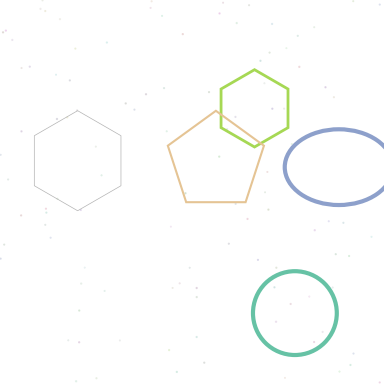[{"shape": "circle", "thickness": 3, "radius": 0.54, "center": [0.766, 0.187]}, {"shape": "oval", "thickness": 3, "radius": 0.7, "center": [0.88, 0.566]}, {"shape": "hexagon", "thickness": 2, "radius": 0.5, "center": [0.661, 0.719]}, {"shape": "pentagon", "thickness": 1.5, "radius": 0.66, "center": [0.561, 0.581]}, {"shape": "hexagon", "thickness": 0.5, "radius": 0.65, "center": [0.202, 0.583]}]